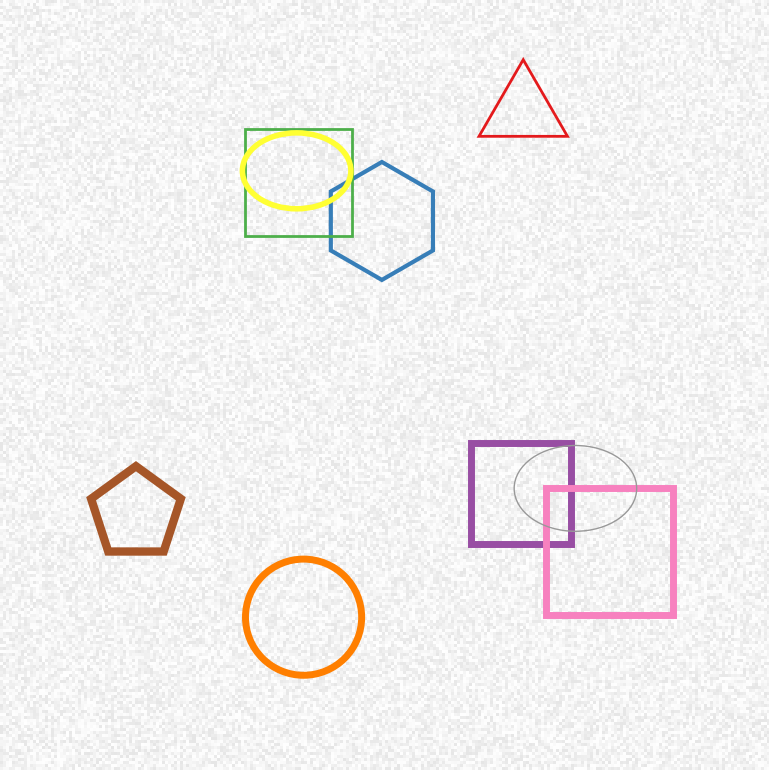[{"shape": "triangle", "thickness": 1, "radius": 0.33, "center": [0.68, 0.856]}, {"shape": "hexagon", "thickness": 1.5, "radius": 0.38, "center": [0.496, 0.713]}, {"shape": "square", "thickness": 1, "radius": 0.35, "center": [0.388, 0.762]}, {"shape": "square", "thickness": 2.5, "radius": 0.33, "center": [0.677, 0.359]}, {"shape": "circle", "thickness": 2.5, "radius": 0.38, "center": [0.394, 0.198]}, {"shape": "oval", "thickness": 2, "radius": 0.35, "center": [0.385, 0.778]}, {"shape": "pentagon", "thickness": 3, "radius": 0.31, "center": [0.177, 0.333]}, {"shape": "square", "thickness": 2.5, "radius": 0.41, "center": [0.792, 0.283]}, {"shape": "oval", "thickness": 0.5, "radius": 0.4, "center": [0.747, 0.366]}]